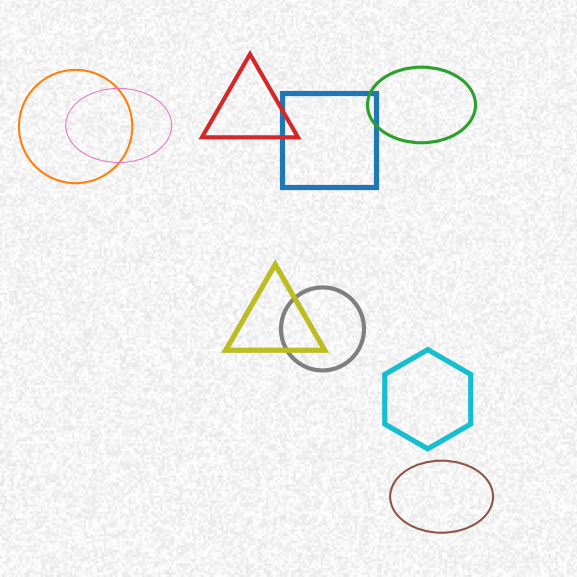[{"shape": "square", "thickness": 2.5, "radius": 0.41, "center": [0.57, 0.757]}, {"shape": "circle", "thickness": 1, "radius": 0.49, "center": [0.131, 0.78]}, {"shape": "oval", "thickness": 1.5, "radius": 0.47, "center": [0.73, 0.817]}, {"shape": "triangle", "thickness": 2, "radius": 0.48, "center": [0.433, 0.809]}, {"shape": "oval", "thickness": 1, "radius": 0.45, "center": [0.765, 0.139]}, {"shape": "oval", "thickness": 0.5, "radius": 0.46, "center": [0.206, 0.782]}, {"shape": "circle", "thickness": 2, "radius": 0.36, "center": [0.558, 0.43]}, {"shape": "triangle", "thickness": 2.5, "radius": 0.5, "center": [0.477, 0.442]}, {"shape": "hexagon", "thickness": 2.5, "radius": 0.43, "center": [0.741, 0.308]}]